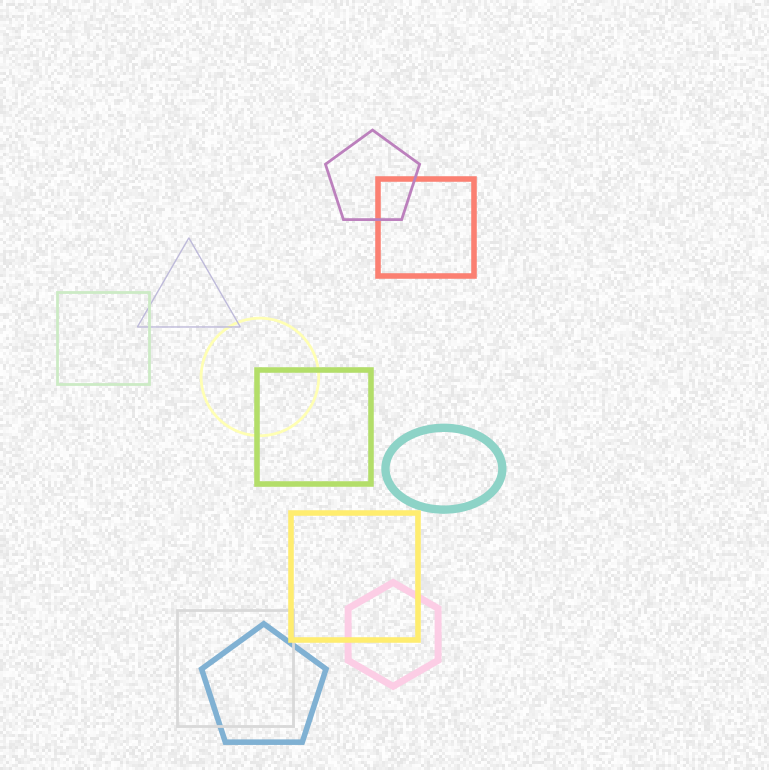[{"shape": "oval", "thickness": 3, "radius": 0.38, "center": [0.576, 0.391]}, {"shape": "circle", "thickness": 1, "radius": 0.38, "center": [0.338, 0.51]}, {"shape": "triangle", "thickness": 0.5, "radius": 0.39, "center": [0.245, 0.614]}, {"shape": "square", "thickness": 2, "radius": 0.31, "center": [0.553, 0.704]}, {"shape": "pentagon", "thickness": 2, "radius": 0.42, "center": [0.343, 0.105]}, {"shape": "square", "thickness": 2, "radius": 0.37, "center": [0.408, 0.446]}, {"shape": "hexagon", "thickness": 2.5, "radius": 0.34, "center": [0.511, 0.176]}, {"shape": "square", "thickness": 1, "radius": 0.37, "center": [0.305, 0.133]}, {"shape": "pentagon", "thickness": 1, "radius": 0.32, "center": [0.484, 0.767]}, {"shape": "square", "thickness": 1, "radius": 0.3, "center": [0.134, 0.561]}, {"shape": "square", "thickness": 2, "radius": 0.41, "center": [0.46, 0.251]}]